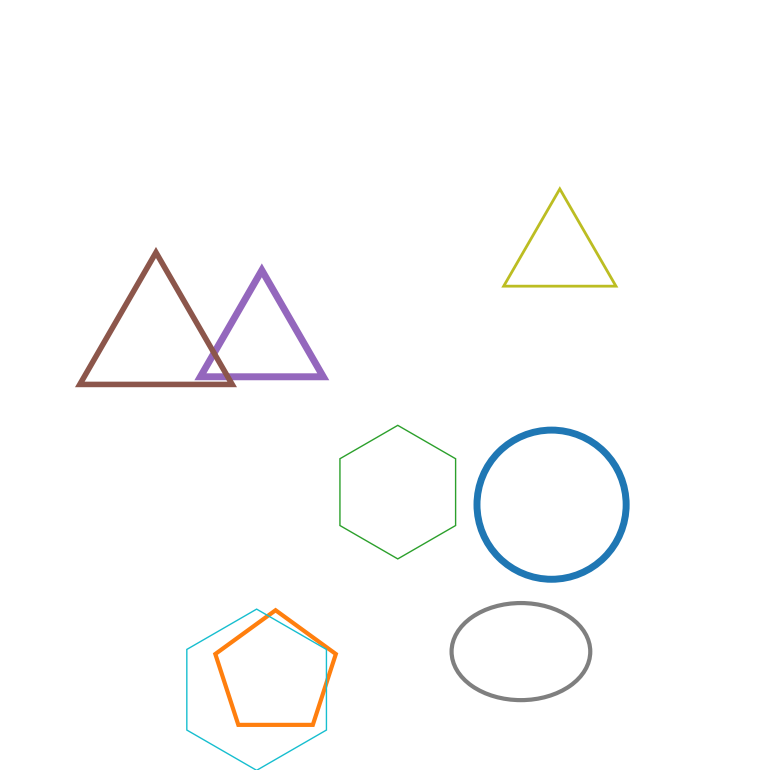[{"shape": "circle", "thickness": 2.5, "radius": 0.48, "center": [0.716, 0.345]}, {"shape": "pentagon", "thickness": 1.5, "radius": 0.41, "center": [0.358, 0.125]}, {"shape": "hexagon", "thickness": 0.5, "radius": 0.43, "center": [0.517, 0.361]}, {"shape": "triangle", "thickness": 2.5, "radius": 0.46, "center": [0.34, 0.557]}, {"shape": "triangle", "thickness": 2, "radius": 0.57, "center": [0.203, 0.558]}, {"shape": "oval", "thickness": 1.5, "radius": 0.45, "center": [0.677, 0.154]}, {"shape": "triangle", "thickness": 1, "radius": 0.42, "center": [0.727, 0.67]}, {"shape": "hexagon", "thickness": 0.5, "radius": 0.52, "center": [0.333, 0.104]}]